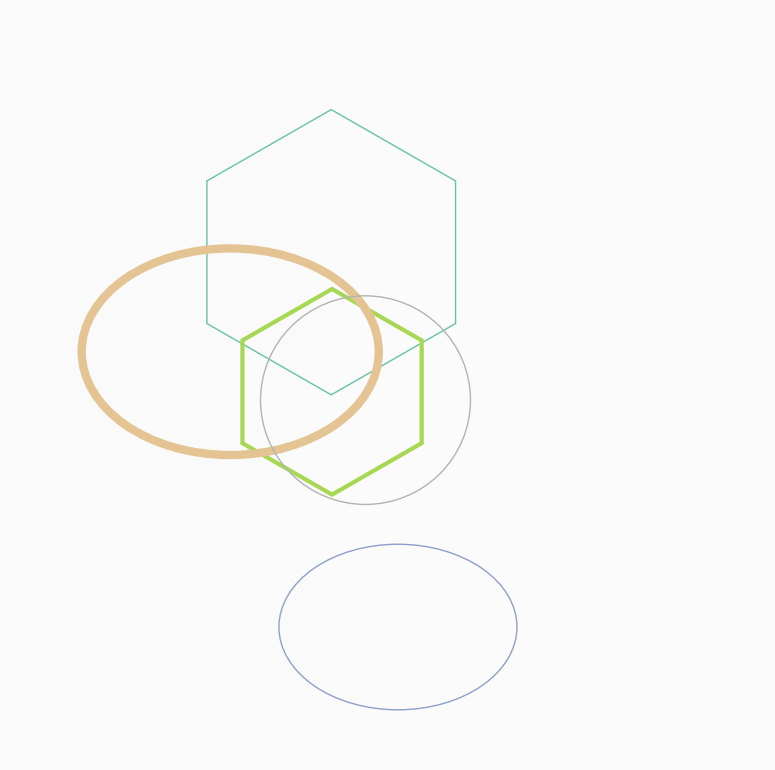[{"shape": "hexagon", "thickness": 0.5, "radius": 0.93, "center": [0.427, 0.672]}, {"shape": "oval", "thickness": 0.5, "radius": 0.77, "center": [0.513, 0.186]}, {"shape": "hexagon", "thickness": 1.5, "radius": 0.67, "center": [0.428, 0.491]}, {"shape": "oval", "thickness": 3, "radius": 0.96, "center": [0.297, 0.543]}, {"shape": "circle", "thickness": 0.5, "radius": 0.68, "center": [0.472, 0.48]}]